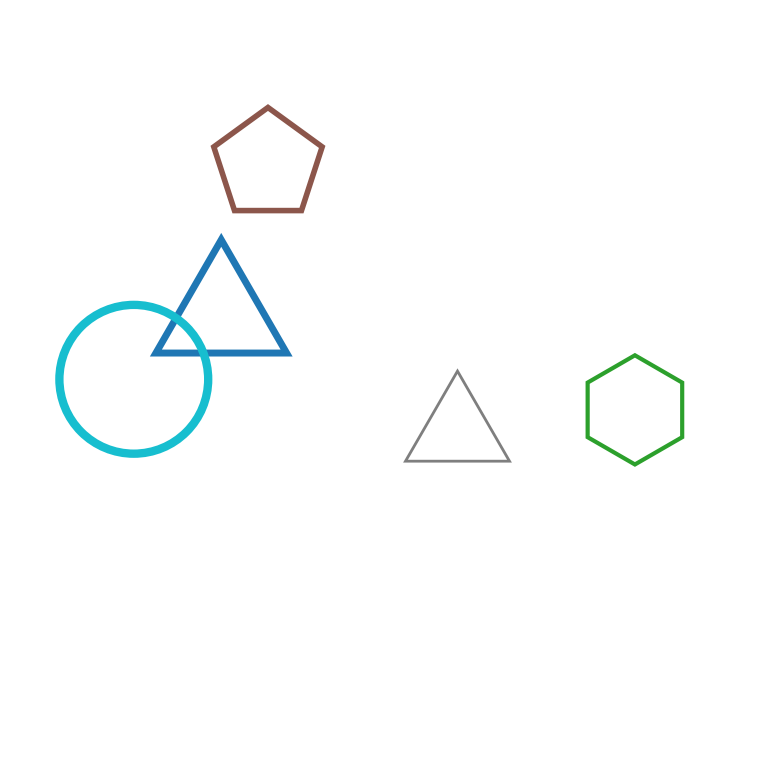[{"shape": "triangle", "thickness": 2.5, "radius": 0.49, "center": [0.287, 0.591]}, {"shape": "hexagon", "thickness": 1.5, "radius": 0.35, "center": [0.825, 0.468]}, {"shape": "pentagon", "thickness": 2, "radius": 0.37, "center": [0.348, 0.786]}, {"shape": "triangle", "thickness": 1, "radius": 0.39, "center": [0.594, 0.44]}, {"shape": "circle", "thickness": 3, "radius": 0.48, "center": [0.174, 0.507]}]